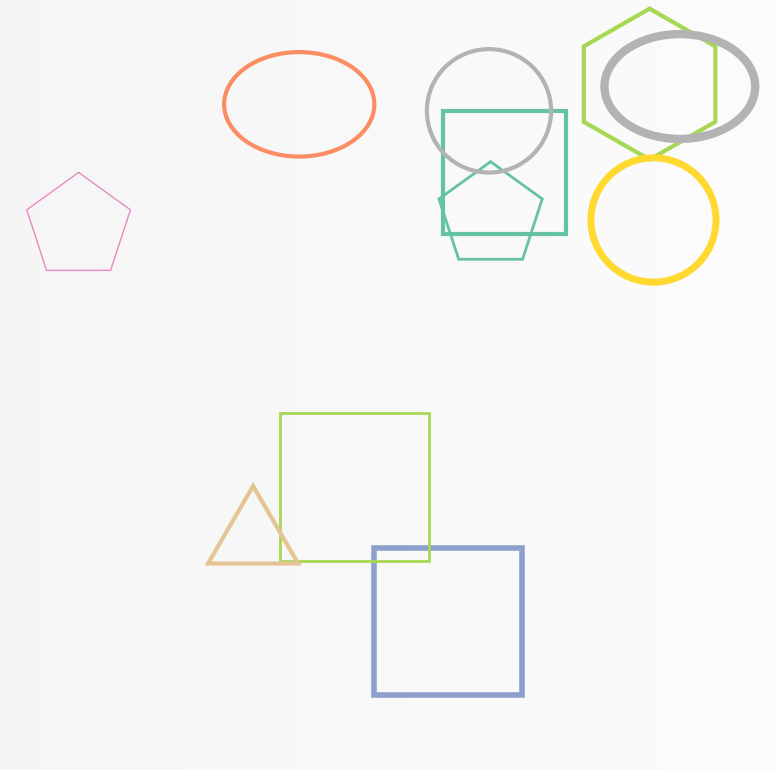[{"shape": "pentagon", "thickness": 1, "radius": 0.35, "center": [0.633, 0.72]}, {"shape": "square", "thickness": 1.5, "radius": 0.4, "center": [0.651, 0.776]}, {"shape": "oval", "thickness": 1.5, "radius": 0.48, "center": [0.386, 0.865]}, {"shape": "square", "thickness": 2, "radius": 0.48, "center": [0.578, 0.193]}, {"shape": "pentagon", "thickness": 0.5, "radius": 0.35, "center": [0.101, 0.706]}, {"shape": "square", "thickness": 1, "radius": 0.48, "center": [0.457, 0.367]}, {"shape": "hexagon", "thickness": 1.5, "radius": 0.49, "center": [0.838, 0.891]}, {"shape": "circle", "thickness": 2.5, "radius": 0.4, "center": [0.843, 0.714]}, {"shape": "triangle", "thickness": 1.5, "radius": 0.34, "center": [0.327, 0.302]}, {"shape": "oval", "thickness": 3, "radius": 0.49, "center": [0.877, 0.888]}, {"shape": "circle", "thickness": 1.5, "radius": 0.4, "center": [0.631, 0.856]}]